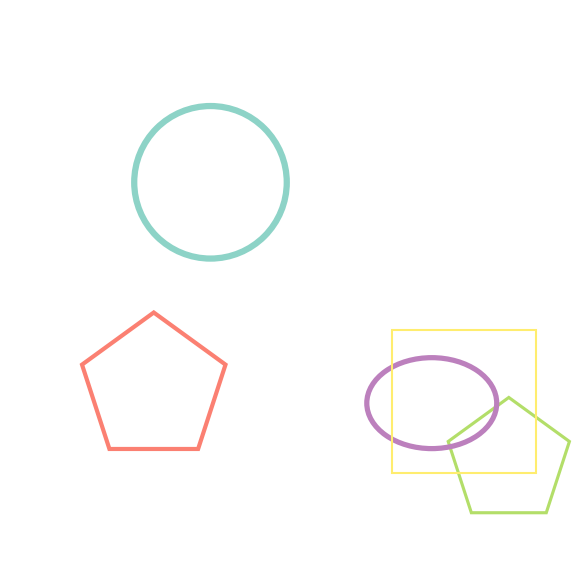[{"shape": "circle", "thickness": 3, "radius": 0.66, "center": [0.364, 0.683]}, {"shape": "pentagon", "thickness": 2, "radius": 0.65, "center": [0.266, 0.327]}, {"shape": "pentagon", "thickness": 1.5, "radius": 0.55, "center": [0.881, 0.201]}, {"shape": "oval", "thickness": 2.5, "radius": 0.56, "center": [0.748, 0.301]}, {"shape": "square", "thickness": 1, "radius": 0.62, "center": [0.804, 0.303]}]